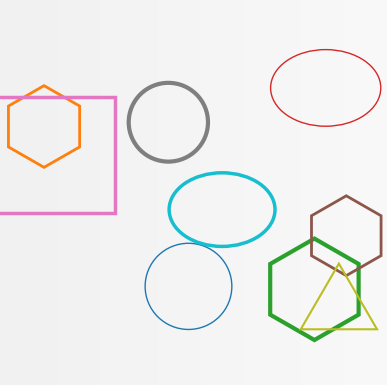[{"shape": "circle", "thickness": 1, "radius": 0.56, "center": [0.486, 0.256]}, {"shape": "hexagon", "thickness": 2, "radius": 0.53, "center": [0.114, 0.671]}, {"shape": "hexagon", "thickness": 3, "radius": 0.66, "center": [0.811, 0.249]}, {"shape": "oval", "thickness": 1, "radius": 0.71, "center": [0.841, 0.772]}, {"shape": "hexagon", "thickness": 2, "radius": 0.52, "center": [0.894, 0.388]}, {"shape": "square", "thickness": 2.5, "radius": 0.75, "center": [0.146, 0.597]}, {"shape": "circle", "thickness": 3, "radius": 0.51, "center": [0.434, 0.683]}, {"shape": "triangle", "thickness": 1.5, "radius": 0.57, "center": [0.875, 0.202]}, {"shape": "oval", "thickness": 2.5, "radius": 0.68, "center": [0.573, 0.456]}]